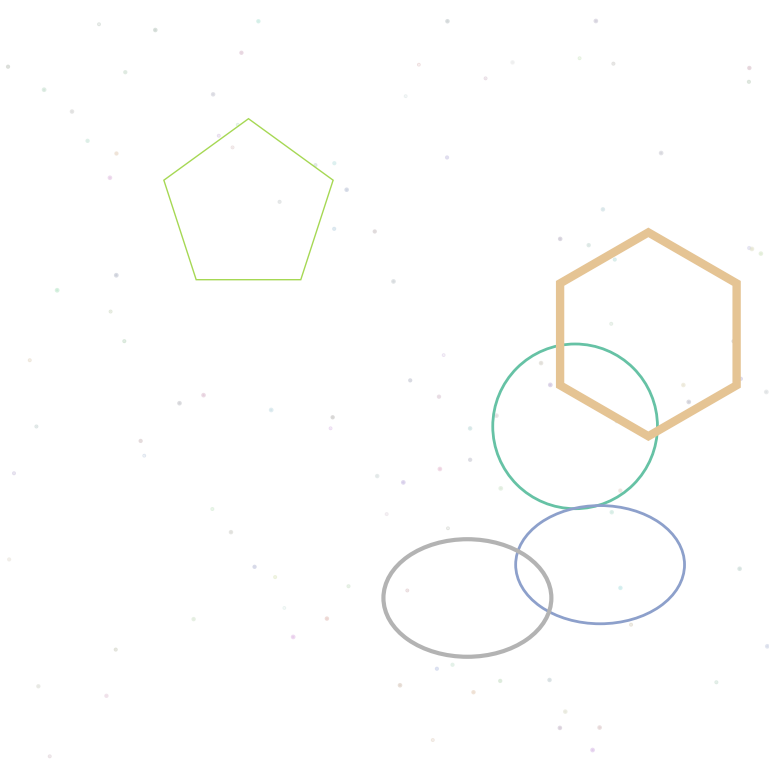[{"shape": "circle", "thickness": 1, "radius": 0.53, "center": [0.747, 0.446]}, {"shape": "oval", "thickness": 1, "radius": 0.55, "center": [0.779, 0.267]}, {"shape": "pentagon", "thickness": 0.5, "radius": 0.58, "center": [0.323, 0.73]}, {"shape": "hexagon", "thickness": 3, "radius": 0.66, "center": [0.842, 0.566]}, {"shape": "oval", "thickness": 1.5, "radius": 0.55, "center": [0.607, 0.223]}]